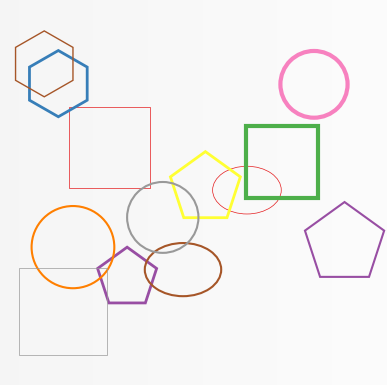[{"shape": "oval", "thickness": 0.5, "radius": 0.44, "center": [0.637, 0.506]}, {"shape": "square", "thickness": 0.5, "radius": 0.52, "center": [0.283, 0.618]}, {"shape": "hexagon", "thickness": 2, "radius": 0.43, "center": [0.151, 0.783]}, {"shape": "square", "thickness": 3, "radius": 0.47, "center": [0.727, 0.579]}, {"shape": "pentagon", "thickness": 2, "radius": 0.4, "center": [0.328, 0.278]}, {"shape": "pentagon", "thickness": 1.5, "radius": 0.54, "center": [0.889, 0.368]}, {"shape": "circle", "thickness": 1.5, "radius": 0.53, "center": [0.188, 0.358]}, {"shape": "pentagon", "thickness": 2, "radius": 0.47, "center": [0.53, 0.511]}, {"shape": "hexagon", "thickness": 1, "radius": 0.43, "center": [0.114, 0.834]}, {"shape": "oval", "thickness": 1.5, "radius": 0.49, "center": [0.472, 0.3]}, {"shape": "circle", "thickness": 3, "radius": 0.43, "center": [0.81, 0.781]}, {"shape": "circle", "thickness": 1.5, "radius": 0.46, "center": [0.42, 0.435]}, {"shape": "square", "thickness": 0.5, "radius": 0.57, "center": [0.163, 0.191]}]